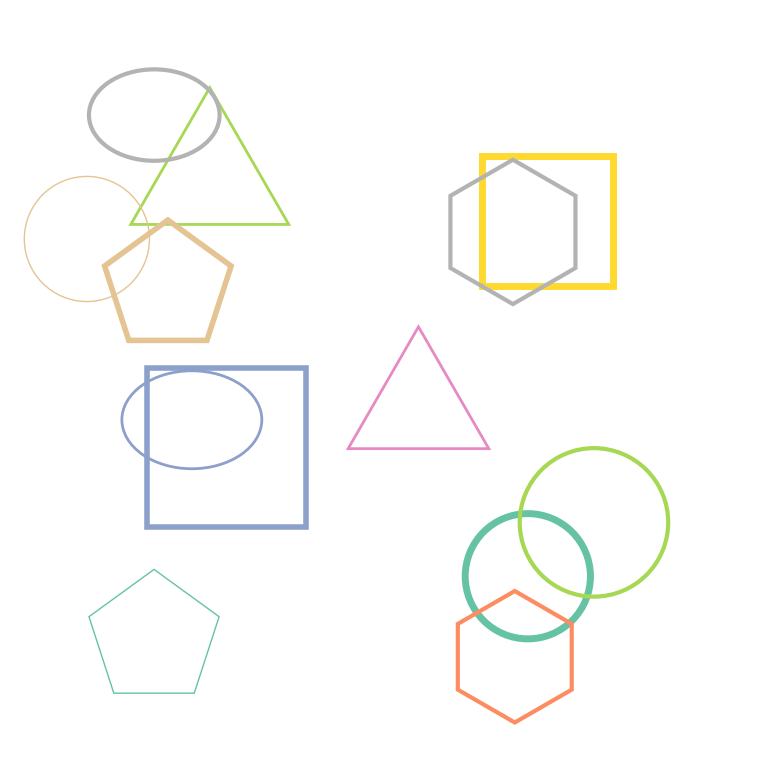[{"shape": "circle", "thickness": 2.5, "radius": 0.41, "center": [0.685, 0.252]}, {"shape": "pentagon", "thickness": 0.5, "radius": 0.44, "center": [0.2, 0.172]}, {"shape": "hexagon", "thickness": 1.5, "radius": 0.43, "center": [0.669, 0.147]}, {"shape": "oval", "thickness": 1, "radius": 0.45, "center": [0.249, 0.455]}, {"shape": "square", "thickness": 2, "radius": 0.52, "center": [0.294, 0.419]}, {"shape": "triangle", "thickness": 1, "radius": 0.53, "center": [0.543, 0.47]}, {"shape": "circle", "thickness": 1.5, "radius": 0.48, "center": [0.771, 0.322]}, {"shape": "triangle", "thickness": 1, "radius": 0.59, "center": [0.272, 0.768]}, {"shape": "square", "thickness": 2.5, "radius": 0.42, "center": [0.711, 0.713]}, {"shape": "circle", "thickness": 0.5, "radius": 0.41, "center": [0.113, 0.69]}, {"shape": "pentagon", "thickness": 2, "radius": 0.43, "center": [0.218, 0.628]}, {"shape": "oval", "thickness": 1.5, "radius": 0.42, "center": [0.2, 0.851]}, {"shape": "hexagon", "thickness": 1.5, "radius": 0.47, "center": [0.666, 0.699]}]